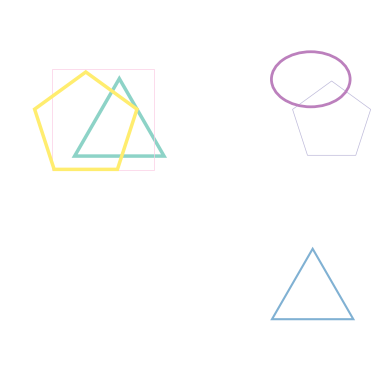[{"shape": "triangle", "thickness": 2.5, "radius": 0.67, "center": [0.31, 0.662]}, {"shape": "pentagon", "thickness": 0.5, "radius": 0.53, "center": [0.861, 0.683]}, {"shape": "triangle", "thickness": 1.5, "radius": 0.61, "center": [0.812, 0.232]}, {"shape": "square", "thickness": 0.5, "radius": 0.66, "center": [0.268, 0.69]}, {"shape": "oval", "thickness": 2, "radius": 0.51, "center": [0.807, 0.794]}, {"shape": "pentagon", "thickness": 2.5, "radius": 0.7, "center": [0.223, 0.673]}]